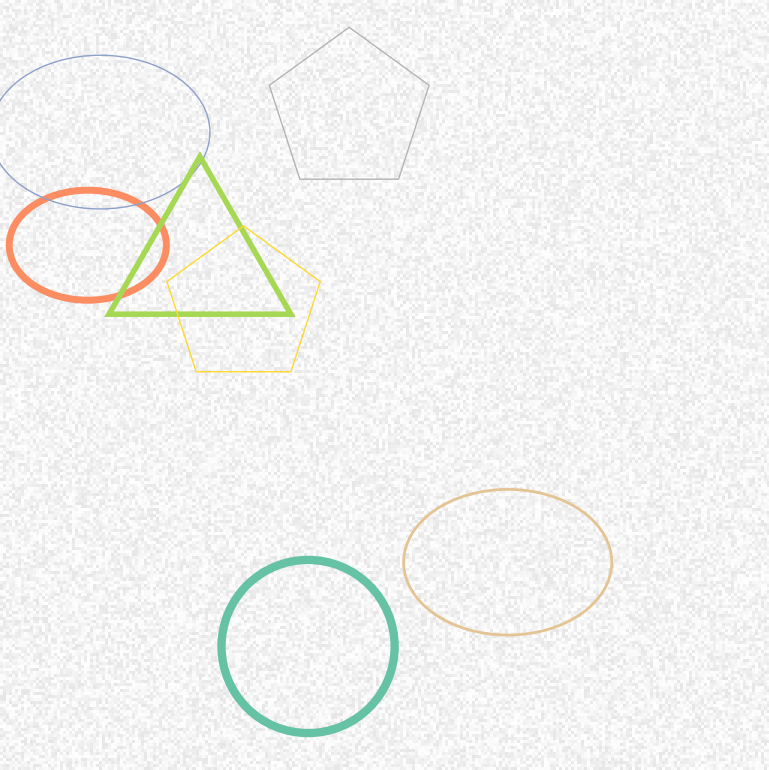[{"shape": "circle", "thickness": 3, "radius": 0.56, "center": [0.4, 0.16]}, {"shape": "oval", "thickness": 2.5, "radius": 0.51, "center": [0.114, 0.682]}, {"shape": "oval", "thickness": 0.5, "radius": 0.71, "center": [0.13, 0.828]}, {"shape": "triangle", "thickness": 2, "radius": 0.68, "center": [0.26, 0.66]}, {"shape": "pentagon", "thickness": 0.5, "radius": 0.52, "center": [0.316, 0.602]}, {"shape": "oval", "thickness": 1, "radius": 0.68, "center": [0.659, 0.27]}, {"shape": "pentagon", "thickness": 0.5, "radius": 0.55, "center": [0.454, 0.856]}]